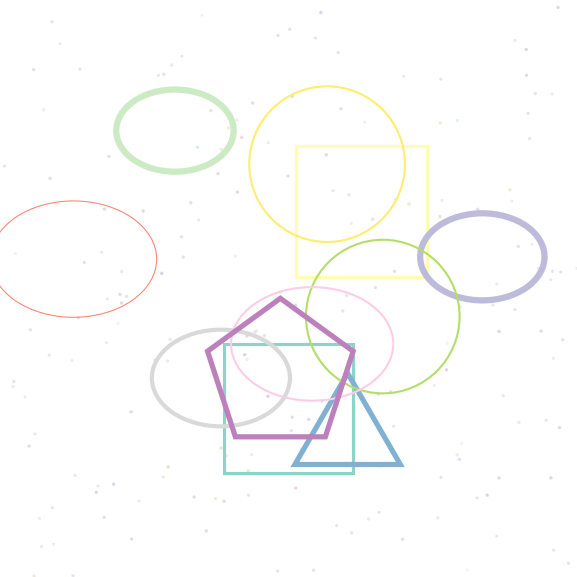[{"shape": "square", "thickness": 1.5, "radius": 0.56, "center": [0.5, 0.292]}, {"shape": "square", "thickness": 1.5, "radius": 0.56, "center": [0.626, 0.633]}, {"shape": "oval", "thickness": 3, "radius": 0.54, "center": [0.835, 0.554]}, {"shape": "oval", "thickness": 0.5, "radius": 0.72, "center": [0.127, 0.55]}, {"shape": "triangle", "thickness": 2.5, "radius": 0.53, "center": [0.602, 0.248]}, {"shape": "circle", "thickness": 1, "radius": 0.66, "center": [0.663, 0.451]}, {"shape": "oval", "thickness": 1, "radius": 0.7, "center": [0.541, 0.404]}, {"shape": "oval", "thickness": 2, "radius": 0.6, "center": [0.383, 0.345]}, {"shape": "pentagon", "thickness": 2.5, "radius": 0.66, "center": [0.485, 0.35]}, {"shape": "oval", "thickness": 3, "radius": 0.51, "center": [0.303, 0.773]}, {"shape": "circle", "thickness": 1, "radius": 0.67, "center": [0.566, 0.715]}]